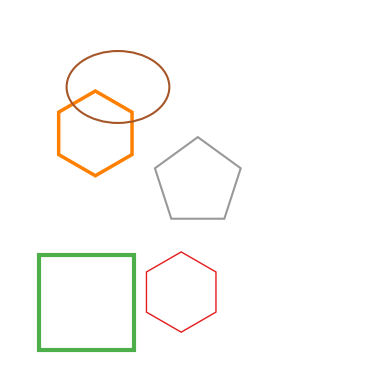[{"shape": "hexagon", "thickness": 1, "radius": 0.52, "center": [0.471, 0.241]}, {"shape": "square", "thickness": 3, "radius": 0.62, "center": [0.225, 0.214]}, {"shape": "hexagon", "thickness": 2.5, "radius": 0.55, "center": [0.248, 0.654]}, {"shape": "oval", "thickness": 1.5, "radius": 0.67, "center": [0.306, 0.774]}, {"shape": "pentagon", "thickness": 1.5, "radius": 0.59, "center": [0.514, 0.527]}]